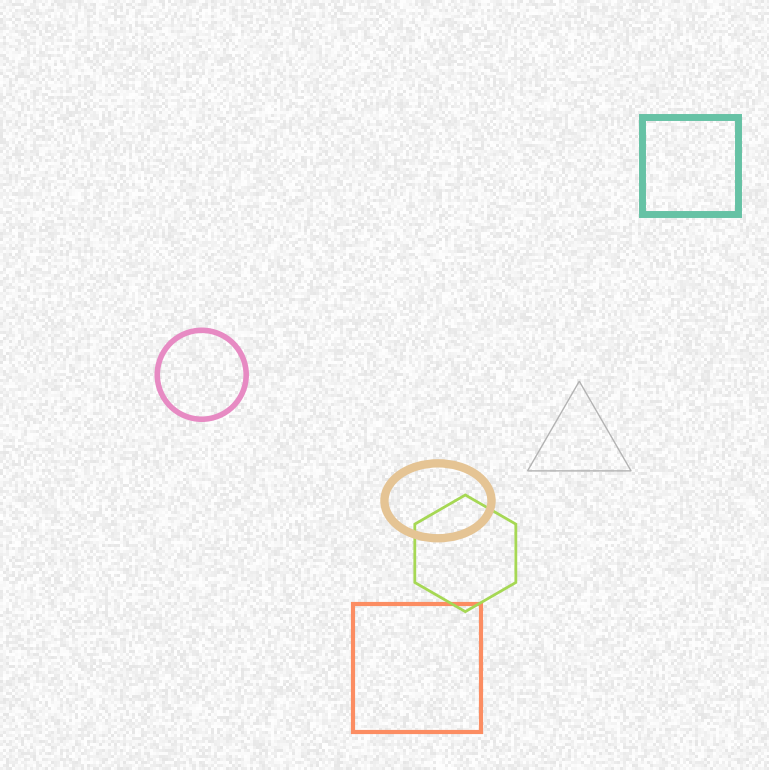[{"shape": "square", "thickness": 2.5, "radius": 0.31, "center": [0.896, 0.785]}, {"shape": "square", "thickness": 1.5, "radius": 0.41, "center": [0.542, 0.132]}, {"shape": "circle", "thickness": 2, "radius": 0.29, "center": [0.262, 0.513]}, {"shape": "hexagon", "thickness": 1, "radius": 0.38, "center": [0.604, 0.281]}, {"shape": "oval", "thickness": 3, "radius": 0.35, "center": [0.569, 0.35]}, {"shape": "triangle", "thickness": 0.5, "radius": 0.39, "center": [0.752, 0.427]}]